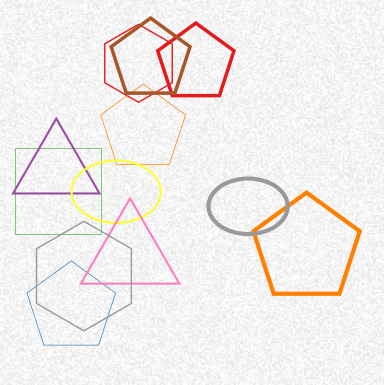[{"shape": "hexagon", "thickness": 1, "radius": 0.51, "center": [0.36, 0.836]}, {"shape": "pentagon", "thickness": 2.5, "radius": 0.52, "center": [0.509, 0.836]}, {"shape": "pentagon", "thickness": 0.5, "radius": 0.6, "center": [0.185, 0.201]}, {"shape": "square", "thickness": 0.5, "radius": 0.56, "center": [0.15, 0.504]}, {"shape": "triangle", "thickness": 1.5, "radius": 0.65, "center": [0.146, 0.562]}, {"shape": "pentagon", "thickness": 3, "radius": 0.73, "center": [0.796, 0.355]}, {"shape": "pentagon", "thickness": 0.5, "radius": 0.58, "center": [0.372, 0.666]}, {"shape": "oval", "thickness": 1.5, "radius": 0.58, "center": [0.302, 0.502]}, {"shape": "pentagon", "thickness": 2.5, "radius": 0.54, "center": [0.391, 0.845]}, {"shape": "triangle", "thickness": 1.5, "radius": 0.74, "center": [0.338, 0.337]}, {"shape": "hexagon", "thickness": 1, "radius": 0.71, "center": [0.218, 0.283]}, {"shape": "oval", "thickness": 3, "radius": 0.51, "center": [0.644, 0.464]}]